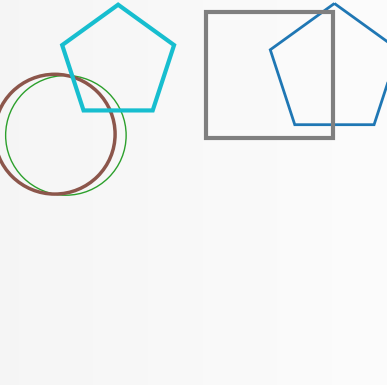[{"shape": "pentagon", "thickness": 2, "radius": 0.87, "center": [0.863, 0.817]}, {"shape": "circle", "thickness": 1, "radius": 0.78, "center": [0.17, 0.648]}, {"shape": "circle", "thickness": 2.5, "radius": 0.78, "center": [0.141, 0.651]}, {"shape": "square", "thickness": 3, "radius": 0.82, "center": [0.695, 0.805]}, {"shape": "pentagon", "thickness": 3, "radius": 0.76, "center": [0.305, 0.836]}]